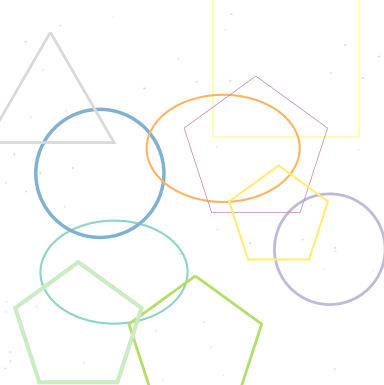[{"shape": "oval", "thickness": 1.5, "radius": 0.96, "center": [0.296, 0.293]}, {"shape": "square", "thickness": 1.5, "radius": 0.95, "center": [0.743, 0.835]}, {"shape": "circle", "thickness": 2, "radius": 0.72, "center": [0.857, 0.353]}, {"shape": "circle", "thickness": 2.5, "radius": 0.83, "center": [0.259, 0.55]}, {"shape": "oval", "thickness": 1.5, "radius": 0.99, "center": [0.58, 0.615]}, {"shape": "pentagon", "thickness": 2, "radius": 0.91, "center": [0.507, 0.102]}, {"shape": "triangle", "thickness": 2, "radius": 0.95, "center": [0.131, 0.725]}, {"shape": "pentagon", "thickness": 0.5, "radius": 0.98, "center": [0.665, 0.607]}, {"shape": "pentagon", "thickness": 3, "radius": 0.86, "center": [0.204, 0.147]}, {"shape": "pentagon", "thickness": 1.5, "radius": 0.67, "center": [0.723, 0.435]}]